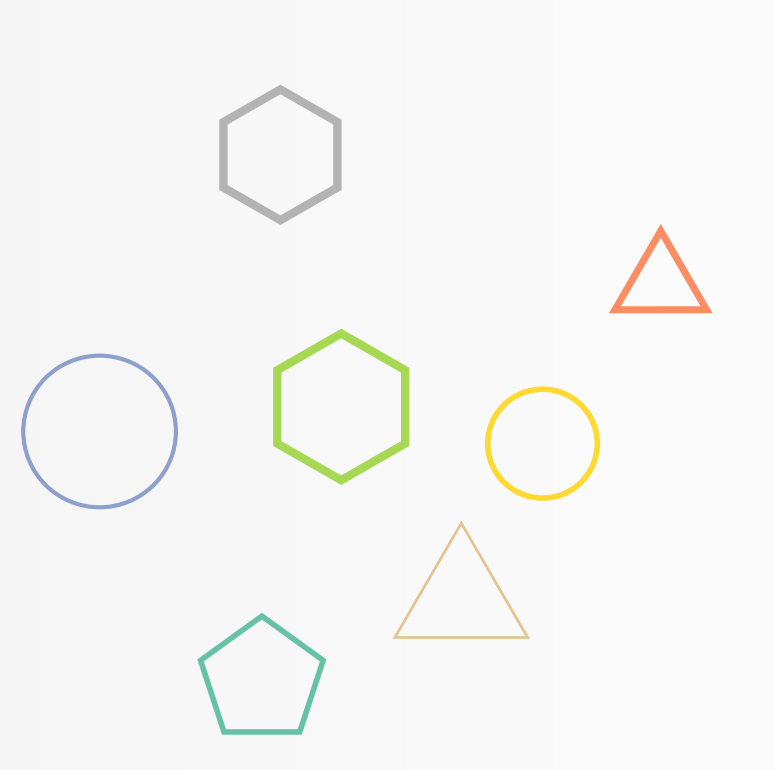[{"shape": "pentagon", "thickness": 2, "radius": 0.42, "center": [0.338, 0.117]}, {"shape": "triangle", "thickness": 2.5, "radius": 0.34, "center": [0.853, 0.632]}, {"shape": "circle", "thickness": 1.5, "radius": 0.49, "center": [0.129, 0.44]}, {"shape": "hexagon", "thickness": 3, "radius": 0.48, "center": [0.44, 0.472]}, {"shape": "circle", "thickness": 2, "radius": 0.35, "center": [0.7, 0.424]}, {"shape": "triangle", "thickness": 1, "radius": 0.49, "center": [0.595, 0.222]}, {"shape": "hexagon", "thickness": 3, "radius": 0.42, "center": [0.362, 0.799]}]